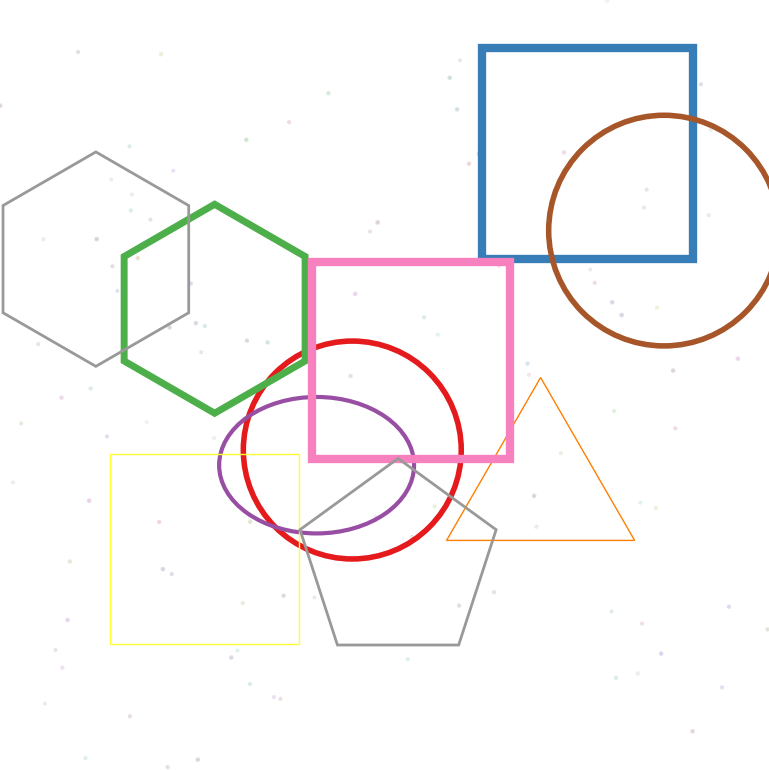[{"shape": "circle", "thickness": 2, "radius": 0.71, "center": [0.458, 0.416]}, {"shape": "square", "thickness": 3, "radius": 0.68, "center": [0.762, 0.801]}, {"shape": "hexagon", "thickness": 2.5, "radius": 0.68, "center": [0.279, 0.599]}, {"shape": "oval", "thickness": 1.5, "radius": 0.63, "center": [0.411, 0.396]}, {"shape": "triangle", "thickness": 0.5, "radius": 0.71, "center": [0.702, 0.369]}, {"shape": "square", "thickness": 0.5, "radius": 0.61, "center": [0.266, 0.287]}, {"shape": "circle", "thickness": 2, "radius": 0.75, "center": [0.862, 0.701]}, {"shape": "square", "thickness": 3, "radius": 0.64, "center": [0.534, 0.532]}, {"shape": "hexagon", "thickness": 1, "radius": 0.7, "center": [0.124, 0.663]}, {"shape": "pentagon", "thickness": 1, "radius": 0.67, "center": [0.517, 0.271]}]